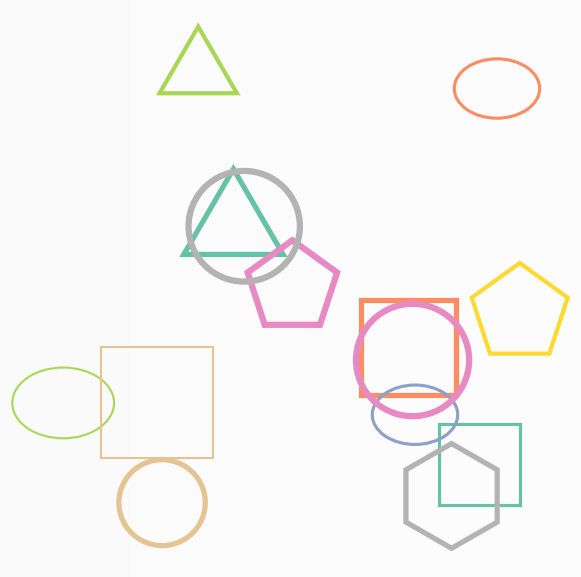[{"shape": "square", "thickness": 1.5, "radius": 0.35, "center": [0.825, 0.195]}, {"shape": "triangle", "thickness": 2.5, "radius": 0.49, "center": [0.402, 0.608]}, {"shape": "square", "thickness": 2.5, "radius": 0.41, "center": [0.702, 0.397]}, {"shape": "oval", "thickness": 1.5, "radius": 0.37, "center": [0.855, 0.846]}, {"shape": "oval", "thickness": 1.5, "radius": 0.37, "center": [0.714, 0.281]}, {"shape": "circle", "thickness": 3, "radius": 0.49, "center": [0.71, 0.376]}, {"shape": "pentagon", "thickness": 3, "radius": 0.4, "center": [0.503, 0.502]}, {"shape": "oval", "thickness": 1, "radius": 0.44, "center": [0.109, 0.301]}, {"shape": "triangle", "thickness": 2, "radius": 0.38, "center": [0.341, 0.876]}, {"shape": "pentagon", "thickness": 2, "radius": 0.43, "center": [0.894, 0.457]}, {"shape": "square", "thickness": 1, "radius": 0.48, "center": [0.27, 0.302]}, {"shape": "circle", "thickness": 2.5, "radius": 0.37, "center": [0.279, 0.129]}, {"shape": "circle", "thickness": 3, "radius": 0.48, "center": [0.42, 0.607]}, {"shape": "hexagon", "thickness": 2.5, "radius": 0.45, "center": [0.777, 0.14]}]